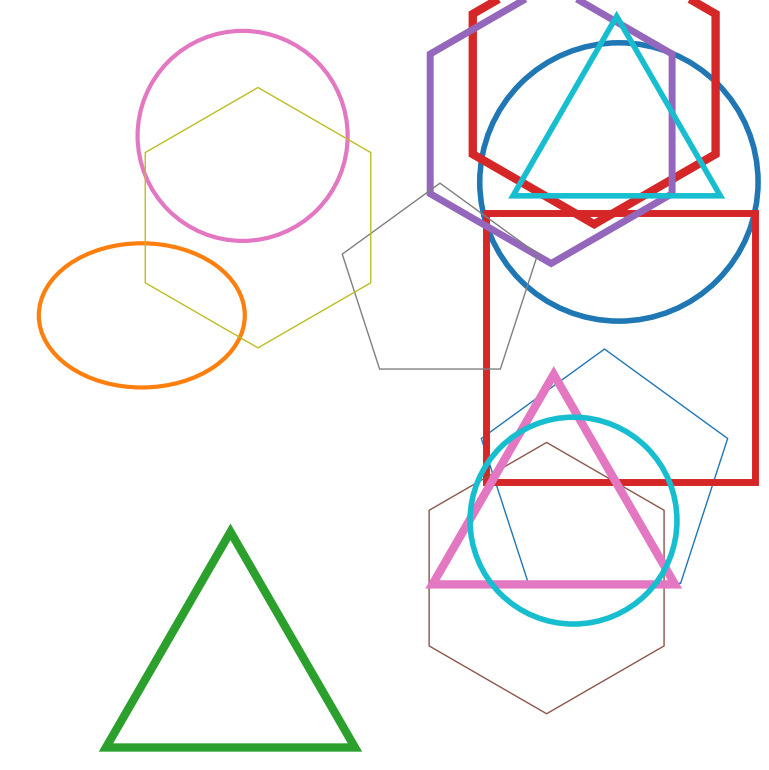[{"shape": "circle", "thickness": 2, "radius": 0.9, "center": [0.804, 0.764]}, {"shape": "pentagon", "thickness": 0.5, "radius": 0.84, "center": [0.785, 0.379]}, {"shape": "oval", "thickness": 1.5, "radius": 0.67, "center": [0.184, 0.59]}, {"shape": "triangle", "thickness": 3, "radius": 0.93, "center": [0.299, 0.123]}, {"shape": "square", "thickness": 2.5, "radius": 0.87, "center": [0.805, 0.548]}, {"shape": "hexagon", "thickness": 3, "radius": 0.91, "center": [0.772, 0.891]}, {"shape": "hexagon", "thickness": 2.5, "radius": 0.91, "center": [0.716, 0.839]}, {"shape": "hexagon", "thickness": 0.5, "radius": 0.88, "center": [0.71, 0.249]}, {"shape": "circle", "thickness": 1.5, "radius": 0.68, "center": [0.315, 0.824]}, {"shape": "triangle", "thickness": 3, "radius": 0.91, "center": [0.719, 0.332]}, {"shape": "pentagon", "thickness": 0.5, "radius": 0.67, "center": [0.571, 0.629]}, {"shape": "hexagon", "thickness": 0.5, "radius": 0.85, "center": [0.335, 0.717]}, {"shape": "circle", "thickness": 2, "radius": 0.67, "center": [0.745, 0.324]}, {"shape": "triangle", "thickness": 2, "radius": 0.78, "center": [0.801, 0.823]}]